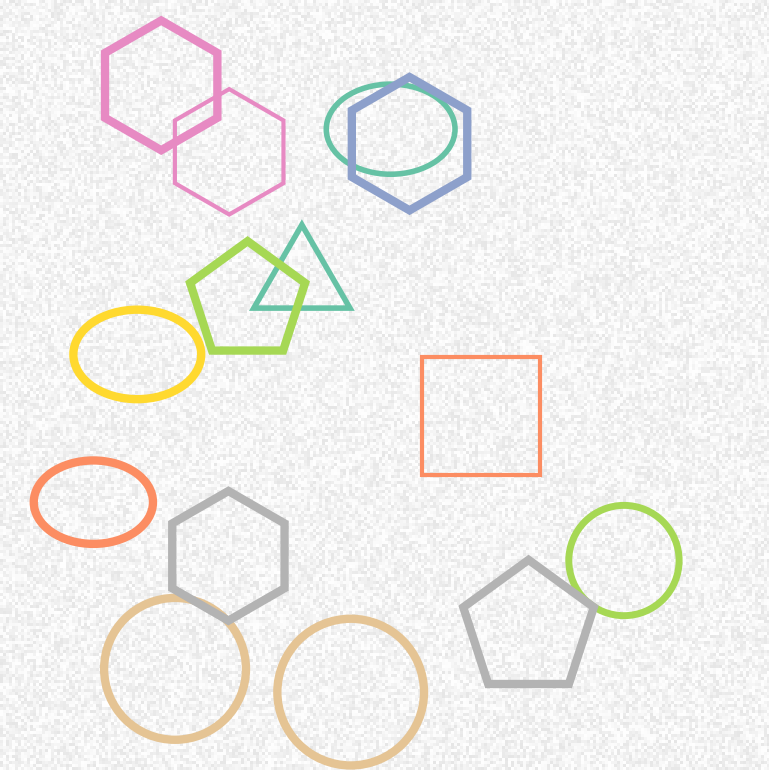[{"shape": "oval", "thickness": 2, "radius": 0.42, "center": [0.507, 0.832]}, {"shape": "triangle", "thickness": 2, "radius": 0.36, "center": [0.392, 0.636]}, {"shape": "oval", "thickness": 3, "radius": 0.39, "center": [0.121, 0.348]}, {"shape": "square", "thickness": 1.5, "radius": 0.38, "center": [0.625, 0.46]}, {"shape": "hexagon", "thickness": 3, "radius": 0.43, "center": [0.532, 0.813]}, {"shape": "hexagon", "thickness": 1.5, "radius": 0.41, "center": [0.298, 0.803]}, {"shape": "hexagon", "thickness": 3, "radius": 0.42, "center": [0.209, 0.889]}, {"shape": "circle", "thickness": 2.5, "radius": 0.36, "center": [0.81, 0.272]}, {"shape": "pentagon", "thickness": 3, "radius": 0.39, "center": [0.322, 0.608]}, {"shape": "oval", "thickness": 3, "radius": 0.42, "center": [0.178, 0.54]}, {"shape": "circle", "thickness": 3, "radius": 0.48, "center": [0.455, 0.101]}, {"shape": "circle", "thickness": 3, "radius": 0.46, "center": [0.227, 0.131]}, {"shape": "hexagon", "thickness": 3, "radius": 0.42, "center": [0.297, 0.278]}, {"shape": "pentagon", "thickness": 3, "radius": 0.45, "center": [0.686, 0.184]}]